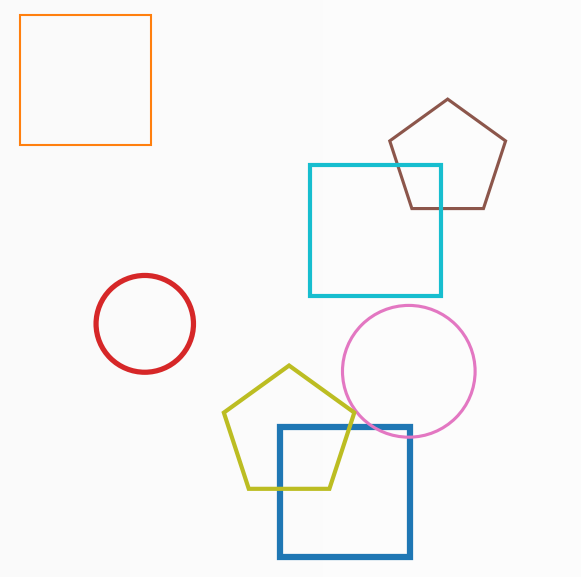[{"shape": "square", "thickness": 3, "radius": 0.56, "center": [0.593, 0.148]}, {"shape": "square", "thickness": 1, "radius": 0.56, "center": [0.146, 0.861]}, {"shape": "circle", "thickness": 2.5, "radius": 0.42, "center": [0.249, 0.438]}, {"shape": "pentagon", "thickness": 1.5, "radius": 0.52, "center": [0.77, 0.723]}, {"shape": "circle", "thickness": 1.5, "radius": 0.57, "center": [0.703, 0.356]}, {"shape": "pentagon", "thickness": 2, "radius": 0.59, "center": [0.497, 0.248]}, {"shape": "square", "thickness": 2, "radius": 0.57, "center": [0.646, 0.6]}]